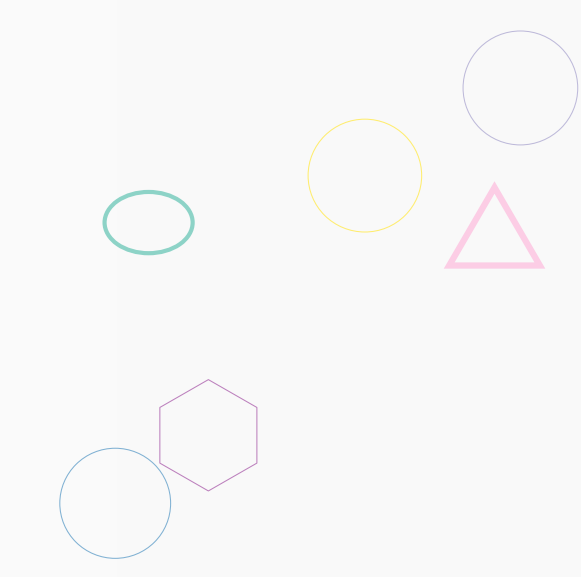[{"shape": "oval", "thickness": 2, "radius": 0.38, "center": [0.256, 0.614]}, {"shape": "circle", "thickness": 0.5, "radius": 0.49, "center": [0.895, 0.847]}, {"shape": "circle", "thickness": 0.5, "radius": 0.48, "center": [0.198, 0.128]}, {"shape": "triangle", "thickness": 3, "radius": 0.45, "center": [0.851, 0.584]}, {"shape": "hexagon", "thickness": 0.5, "radius": 0.48, "center": [0.358, 0.245]}, {"shape": "circle", "thickness": 0.5, "radius": 0.49, "center": [0.628, 0.695]}]